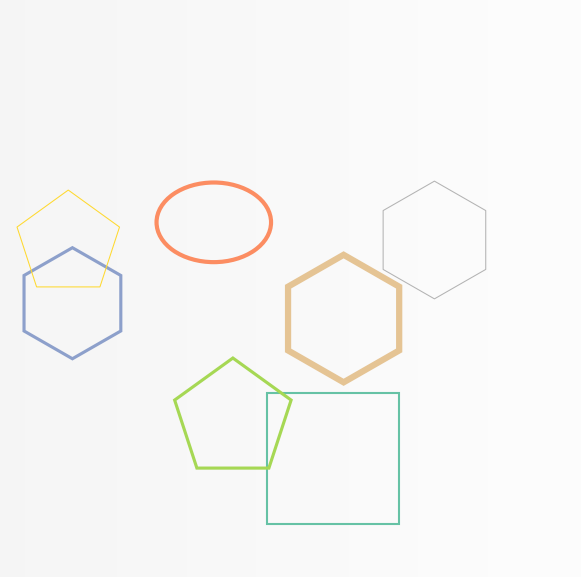[{"shape": "square", "thickness": 1, "radius": 0.57, "center": [0.573, 0.205]}, {"shape": "oval", "thickness": 2, "radius": 0.49, "center": [0.368, 0.614]}, {"shape": "hexagon", "thickness": 1.5, "radius": 0.48, "center": [0.125, 0.474]}, {"shape": "pentagon", "thickness": 1.5, "radius": 0.53, "center": [0.401, 0.274]}, {"shape": "pentagon", "thickness": 0.5, "radius": 0.46, "center": [0.117, 0.577]}, {"shape": "hexagon", "thickness": 3, "radius": 0.55, "center": [0.591, 0.448]}, {"shape": "hexagon", "thickness": 0.5, "radius": 0.51, "center": [0.747, 0.584]}]